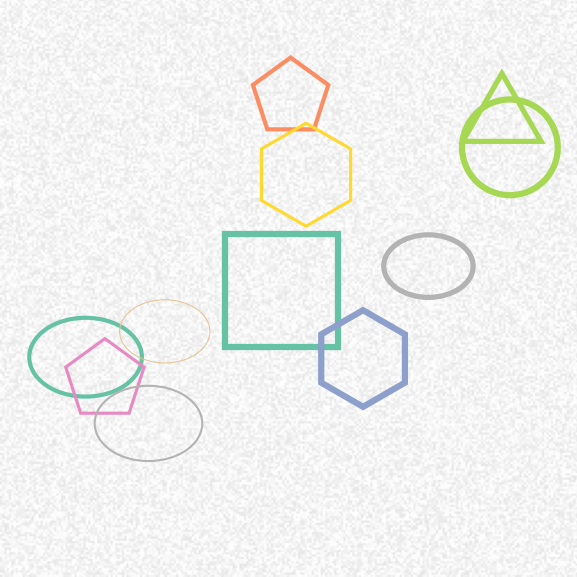[{"shape": "square", "thickness": 3, "radius": 0.49, "center": [0.488, 0.496]}, {"shape": "oval", "thickness": 2, "radius": 0.49, "center": [0.148, 0.381]}, {"shape": "pentagon", "thickness": 2, "radius": 0.34, "center": [0.503, 0.831]}, {"shape": "hexagon", "thickness": 3, "radius": 0.42, "center": [0.629, 0.378]}, {"shape": "pentagon", "thickness": 1.5, "radius": 0.36, "center": [0.182, 0.341]}, {"shape": "circle", "thickness": 3, "radius": 0.41, "center": [0.883, 0.744]}, {"shape": "triangle", "thickness": 2.5, "radius": 0.39, "center": [0.869, 0.794]}, {"shape": "hexagon", "thickness": 1.5, "radius": 0.45, "center": [0.53, 0.697]}, {"shape": "oval", "thickness": 0.5, "radius": 0.39, "center": [0.285, 0.425]}, {"shape": "oval", "thickness": 2.5, "radius": 0.39, "center": [0.742, 0.538]}, {"shape": "oval", "thickness": 1, "radius": 0.47, "center": [0.257, 0.266]}]